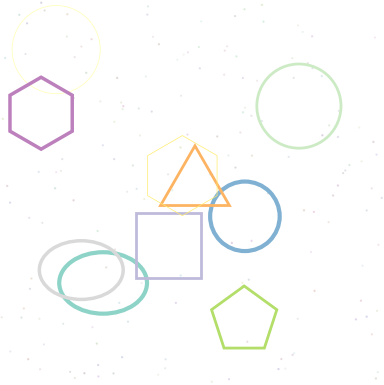[{"shape": "oval", "thickness": 3, "radius": 0.57, "center": [0.268, 0.265]}, {"shape": "circle", "thickness": 0.5, "radius": 0.57, "center": [0.146, 0.871]}, {"shape": "square", "thickness": 2, "radius": 0.42, "center": [0.438, 0.363]}, {"shape": "circle", "thickness": 3, "radius": 0.45, "center": [0.636, 0.438]}, {"shape": "triangle", "thickness": 2, "radius": 0.52, "center": [0.506, 0.518]}, {"shape": "pentagon", "thickness": 2, "radius": 0.45, "center": [0.634, 0.168]}, {"shape": "oval", "thickness": 2.5, "radius": 0.54, "center": [0.211, 0.298]}, {"shape": "hexagon", "thickness": 2.5, "radius": 0.47, "center": [0.107, 0.706]}, {"shape": "circle", "thickness": 2, "radius": 0.55, "center": [0.776, 0.724]}, {"shape": "hexagon", "thickness": 0.5, "radius": 0.52, "center": [0.474, 0.544]}]